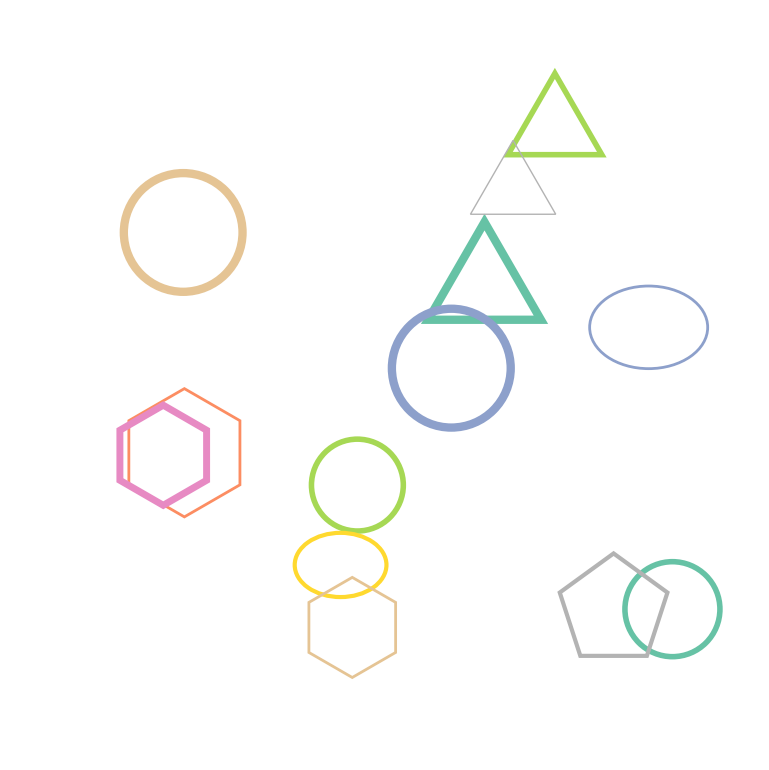[{"shape": "triangle", "thickness": 3, "radius": 0.42, "center": [0.629, 0.627]}, {"shape": "circle", "thickness": 2, "radius": 0.31, "center": [0.873, 0.209]}, {"shape": "hexagon", "thickness": 1, "radius": 0.42, "center": [0.239, 0.412]}, {"shape": "oval", "thickness": 1, "radius": 0.38, "center": [0.842, 0.575]}, {"shape": "circle", "thickness": 3, "radius": 0.39, "center": [0.586, 0.522]}, {"shape": "hexagon", "thickness": 2.5, "radius": 0.33, "center": [0.212, 0.409]}, {"shape": "triangle", "thickness": 2, "radius": 0.35, "center": [0.721, 0.834]}, {"shape": "circle", "thickness": 2, "radius": 0.3, "center": [0.464, 0.37]}, {"shape": "oval", "thickness": 1.5, "radius": 0.3, "center": [0.442, 0.266]}, {"shape": "hexagon", "thickness": 1, "radius": 0.33, "center": [0.457, 0.185]}, {"shape": "circle", "thickness": 3, "radius": 0.39, "center": [0.238, 0.698]}, {"shape": "pentagon", "thickness": 1.5, "radius": 0.37, "center": [0.797, 0.208]}, {"shape": "triangle", "thickness": 0.5, "radius": 0.32, "center": [0.666, 0.754]}]